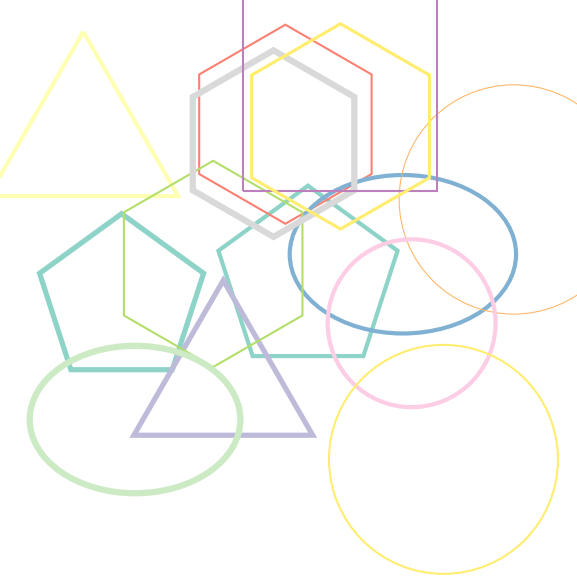[{"shape": "pentagon", "thickness": 2, "radius": 0.82, "center": [0.533, 0.515]}, {"shape": "pentagon", "thickness": 2.5, "radius": 0.75, "center": [0.211, 0.48]}, {"shape": "triangle", "thickness": 2, "radius": 0.95, "center": [0.144, 0.754]}, {"shape": "triangle", "thickness": 2.5, "radius": 0.89, "center": [0.387, 0.335]}, {"shape": "hexagon", "thickness": 1, "radius": 0.86, "center": [0.494, 0.784]}, {"shape": "oval", "thickness": 2, "radius": 0.98, "center": [0.698, 0.559]}, {"shape": "circle", "thickness": 0.5, "radius": 0.99, "center": [0.89, 0.654]}, {"shape": "hexagon", "thickness": 1, "radius": 0.89, "center": [0.369, 0.542]}, {"shape": "circle", "thickness": 2, "radius": 0.73, "center": [0.713, 0.439]}, {"shape": "hexagon", "thickness": 3, "radius": 0.81, "center": [0.474, 0.75]}, {"shape": "square", "thickness": 1, "radius": 0.84, "center": [0.589, 0.836]}, {"shape": "oval", "thickness": 3, "radius": 0.91, "center": [0.234, 0.273]}, {"shape": "hexagon", "thickness": 1.5, "radius": 0.89, "center": [0.59, 0.78]}, {"shape": "circle", "thickness": 1, "radius": 0.99, "center": [0.768, 0.204]}]